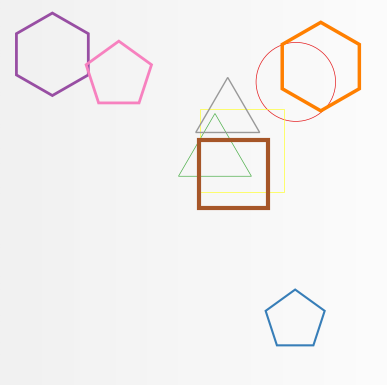[{"shape": "circle", "thickness": 0.5, "radius": 0.51, "center": [0.763, 0.787]}, {"shape": "pentagon", "thickness": 1.5, "radius": 0.4, "center": [0.762, 0.168]}, {"shape": "triangle", "thickness": 0.5, "radius": 0.54, "center": [0.555, 0.597]}, {"shape": "hexagon", "thickness": 2, "radius": 0.54, "center": [0.135, 0.859]}, {"shape": "hexagon", "thickness": 2.5, "radius": 0.57, "center": [0.828, 0.827]}, {"shape": "square", "thickness": 0.5, "radius": 0.54, "center": [0.625, 0.609]}, {"shape": "square", "thickness": 3, "radius": 0.45, "center": [0.601, 0.549]}, {"shape": "pentagon", "thickness": 2, "radius": 0.44, "center": [0.307, 0.804]}, {"shape": "triangle", "thickness": 1, "radius": 0.48, "center": [0.588, 0.704]}]